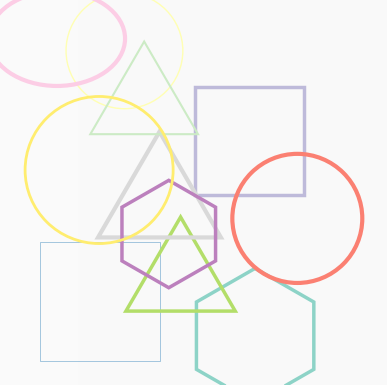[{"shape": "hexagon", "thickness": 2.5, "radius": 0.87, "center": [0.658, 0.128]}, {"shape": "circle", "thickness": 1, "radius": 0.75, "center": [0.321, 0.868]}, {"shape": "square", "thickness": 2.5, "radius": 0.71, "center": [0.644, 0.633]}, {"shape": "circle", "thickness": 3, "radius": 0.84, "center": [0.767, 0.433]}, {"shape": "square", "thickness": 0.5, "radius": 0.77, "center": [0.258, 0.218]}, {"shape": "triangle", "thickness": 2.5, "radius": 0.81, "center": [0.466, 0.273]}, {"shape": "oval", "thickness": 3, "radius": 0.88, "center": [0.147, 0.9]}, {"shape": "triangle", "thickness": 3, "radius": 0.92, "center": [0.412, 0.475]}, {"shape": "hexagon", "thickness": 2.5, "radius": 0.7, "center": [0.436, 0.392]}, {"shape": "triangle", "thickness": 1.5, "radius": 0.8, "center": [0.372, 0.732]}, {"shape": "circle", "thickness": 2, "radius": 0.96, "center": [0.256, 0.558]}]